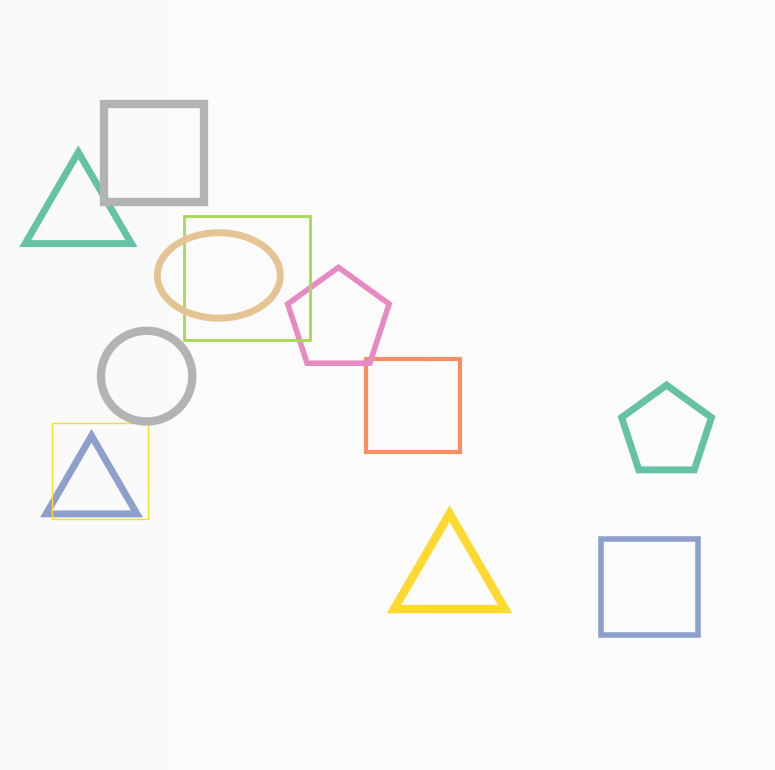[{"shape": "triangle", "thickness": 2.5, "radius": 0.4, "center": [0.101, 0.723]}, {"shape": "pentagon", "thickness": 2.5, "radius": 0.3, "center": [0.86, 0.439]}, {"shape": "square", "thickness": 1.5, "radius": 0.3, "center": [0.533, 0.473]}, {"shape": "square", "thickness": 2, "radius": 0.31, "center": [0.838, 0.237]}, {"shape": "triangle", "thickness": 2.5, "radius": 0.34, "center": [0.118, 0.366]}, {"shape": "pentagon", "thickness": 2, "radius": 0.34, "center": [0.437, 0.584]}, {"shape": "square", "thickness": 1, "radius": 0.4, "center": [0.318, 0.639]}, {"shape": "square", "thickness": 0.5, "radius": 0.31, "center": [0.129, 0.389]}, {"shape": "triangle", "thickness": 3, "radius": 0.41, "center": [0.58, 0.25]}, {"shape": "oval", "thickness": 2.5, "radius": 0.4, "center": [0.282, 0.642]}, {"shape": "square", "thickness": 3, "radius": 0.32, "center": [0.199, 0.801]}, {"shape": "circle", "thickness": 3, "radius": 0.29, "center": [0.189, 0.512]}]